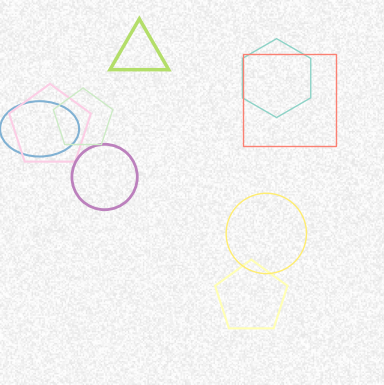[{"shape": "hexagon", "thickness": 1, "radius": 0.51, "center": [0.718, 0.797]}, {"shape": "pentagon", "thickness": 1.5, "radius": 0.49, "center": [0.653, 0.227]}, {"shape": "square", "thickness": 1, "radius": 0.6, "center": [0.752, 0.739]}, {"shape": "oval", "thickness": 1.5, "radius": 0.51, "center": [0.103, 0.665]}, {"shape": "triangle", "thickness": 2.5, "radius": 0.44, "center": [0.362, 0.863]}, {"shape": "pentagon", "thickness": 1.5, "radius": 0.56, "center": [0.13, 0.671]}, {"shape": "circle", "thickness": 2, "radius": 0.42, "center": [0.272, 0.54]}, {"shape": "pentagon", "thickness": 1, "radius": 0.41, "center": [0.216, 0.69]}, {"shape": "circle", "thickness": 1, "radius": 0.52, "center": [0.692, 0.394]}]